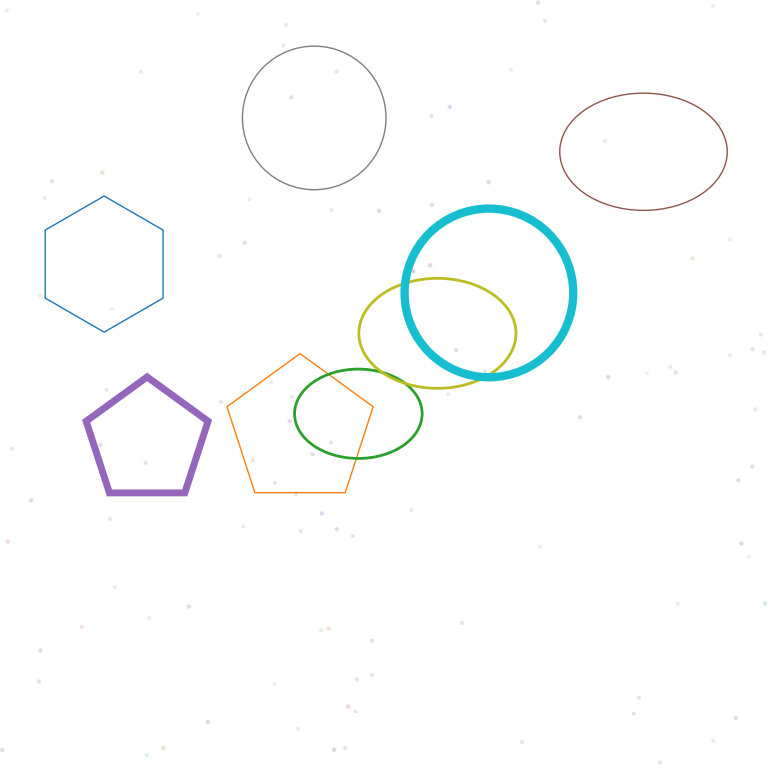[{"shape": "hexagon", "thickness": 0.5, "radius": 0.44, "center": [0.135, 0.657]}, {"shape": "pentagon", "thickness": 0.5, "radius": 0.5, "center": [0.39, 0.441]}, {"shape": "oval", "thickness": 1, "radius": 0.41, "center": [0.465, 0.463]}, {"shape": "pentagon", "thickness": 2.5, "radius": 0.42, "center": [0.191, 0.427]}, {"shape": "oval", "thickness": 0.5, "radius": 0.54, "center": [0.836, 0.803]}, {"shape": "circle", "thickness": 0.5, "radius": 0.47, "center": [0.408, 0.847]}, {"shape": "oval", "thickness": 1, "radius": 0.51, "center": [0.568, 0.567]}, {"shape": "circle", "thickness": 3, "radius": 0.55, "center": [0.635, 0.62]}]